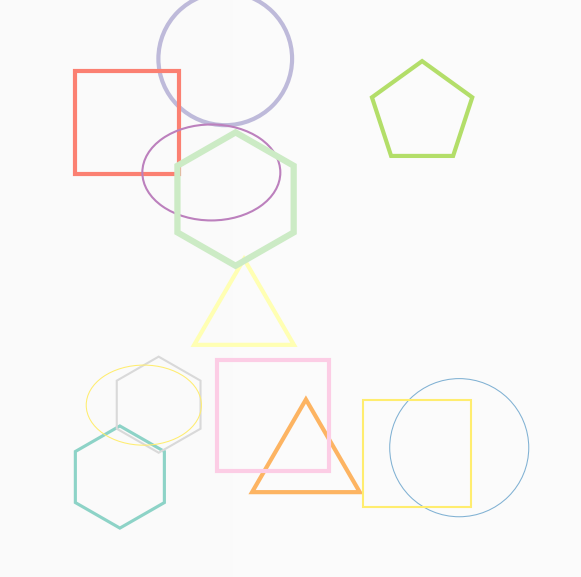[{"shape": "hexagon", "thickness": 1.5, "radius": 0.44, "center": [0.206, 0.173]}, {"shape": "triangle", "thickness": 2, "radius": 0.5, "center": [0.42, 0.452]}, {"shape": "circle", "thickness": 2, "radius": 0.58, "center": [0.388, 0.897]}, {"shape": "square", "thickness": 2, "radius": 0.45, "center": [0.218, 0.787]}, {"shape": "circle", "thickness": 0.5, "radius": 0.6, "center": [0.79, 0.224]}, {"shape": "triangle", "thickness": 2, "radius": 0.53, "center": [0.526, 0.2]}, {"shape": "pentagon", "thickness": 2, "radius": 0.45, "center": [0.726, 0.803]}, {"shape": "square", "thickness": 2, "radius": 0.48, "center": [0.47, 0.279]}, {"shape": "hexagon", "thickness": 1, "radius": 0.42, "center": [0.273, 0.298]}, {"shape": "oval", "thickness": 1, "radius": 0.59, "center": [0.364, 0.701]}, {"shape": "hexagon", "thickness": 3, "radius": 0.58, "center": [0.405, 0.654]}, {"shape": "oval", "thickness": 0.5, "radius": 0.5, "center": [0.247, 0.298]}, {"shape": "square", "thickness": 1, "radius": 0.46, "center": [0.717, 0.214]}]